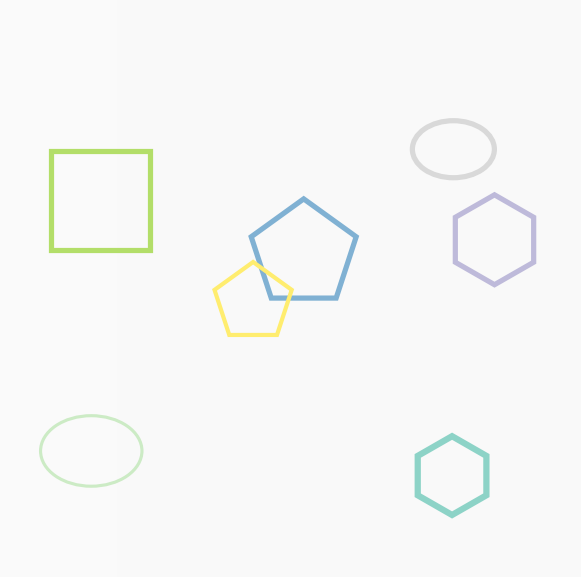[{"shape": "hexagon", "thickness": 3, "radius": 0.34, "center": [0.778, 0.176]}, {"shape": "hexagon", "thickness": 2.5, "radius": 0.39, "center": [0.851, 0.584]}, {"shape": "pentagon", "thickness": 2.5, "radius": 0.47, "center": [0.522, 0.56]}, {"shape": "square", "thickness": 2.5, "radius": 0.43, "center": [0.173, 0.652]}, {"shape": "oval", "thickness": 2.5, "radius": 0.35, "center": [0.78, 0.741]}, {"shape": "oval", "thickness": 1.5, "radius": 0.44, "center": [0.157, 0.218]}, {"shape": "pentagon", "thickness": 2, "radius": 0.35, "center": [0.435, 0.476]}]